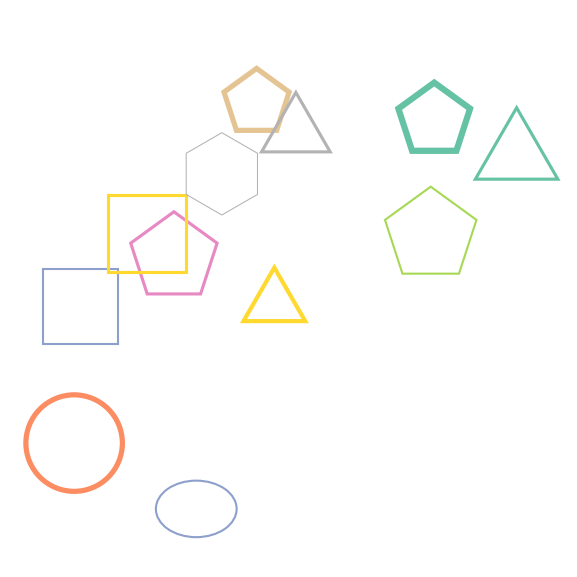[{"shape": "triangle", "thickness": 1.5, "radius": 0.41, "center": [0.895, 0.73]}, {"shape": "pentagon", "thickness": 3, "radius": 0.33, "center": [0.752, 0.791]}, {"shape": "circle", "thickness": 2.5, "radius": 0.42, "center": [0.128, 0.232]}, {"shape": "oval", "thickness": 1, "radius": 0.35, "center": [0.34, 0.118]}, {"shape": "square", "thickness": 1, "radius": 0.32, "center": [0.14, 0.468]}, {"shape": "pentagon", "thickness": 1.5, "radius": 0.39, "center": [0.301, 0.554]}, {"shape": "pentagon", "thickness": 1, "radius": 0.42, "center": [0.746, 0.593]}, {"shape": "triangle", "thickness": 2, "radius": 0.31, "center": [0.475, 0.474]}, {"shape": "square", "thickness": 1.5, "radius": 0.34, "center": [0.254, 0.595]}, {"shape": "pentagon", "thickness": 2.5, "radius": 0.3, "center": [0.444, 0.821]}, {"shape": "triangle", "thickness": 1.5, "radius": 0.34, "center": [0.512, 0.77]}, {"shape": "hexagon", "thickness": 0.5, "radius": 0.36, "center": [0.384, 0.698]}]